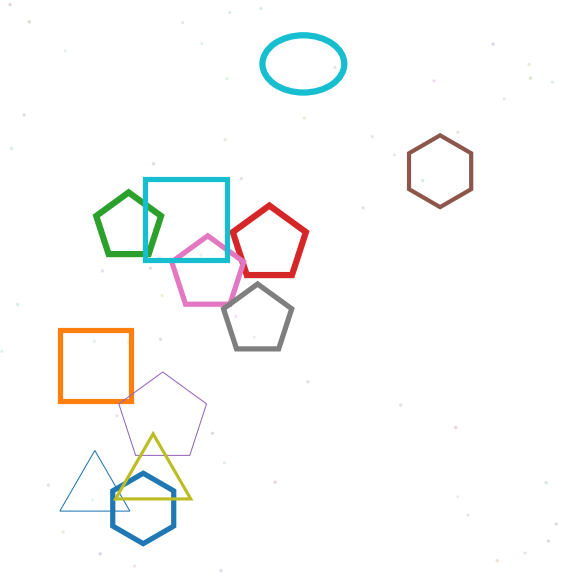[{"shape": "triangle", "thickness": 0.5, "radius": 0.35, "center": [0.164, 0.149]}, {"shape": "hexagon", "thickness": 2.5, "radius": 0.3, "center": [0.248, 0.119]}, {"shape": "square", "thickness": 2.5, "radius": 0.31, "center": [0.166, 0.366]}, {"shape": "pentagon", "thickness": 3, "radius": 0.3, "center": [0.223, 0.607]}, {"shape": "pentagon", "thickness": 3, "radius": 0.33, "center": [0.466, 0.577]}, {"shape": "pentagon", "thickness": 0.5, "radius": 0.4, "center": [0.282, 0.275]}, {"shape": "hexagon", "thickness": 2, "radius": 0.31, "center": [0.762, 0.703]}, {"shape": "pentagon", "thickness": 2.5, "radius": 0.33, "center": [0.36, 0.525]}, {"shape": "pentagon", "thickness": 2.5, "radius": 0.31, "center": [0.446, 0.445]}, {"shape": "triangle", "thickness": 1.5, "radius": 0.38, "center": [0.265, 0.173]}, {"shape": "oval", "thickness": 3, "radius": 0.35, "center": [0.525, 0.888]}, {"shape": "square", "thickness": 2.5, "radius": 0.35, "center": [0.322, 0.619]}]